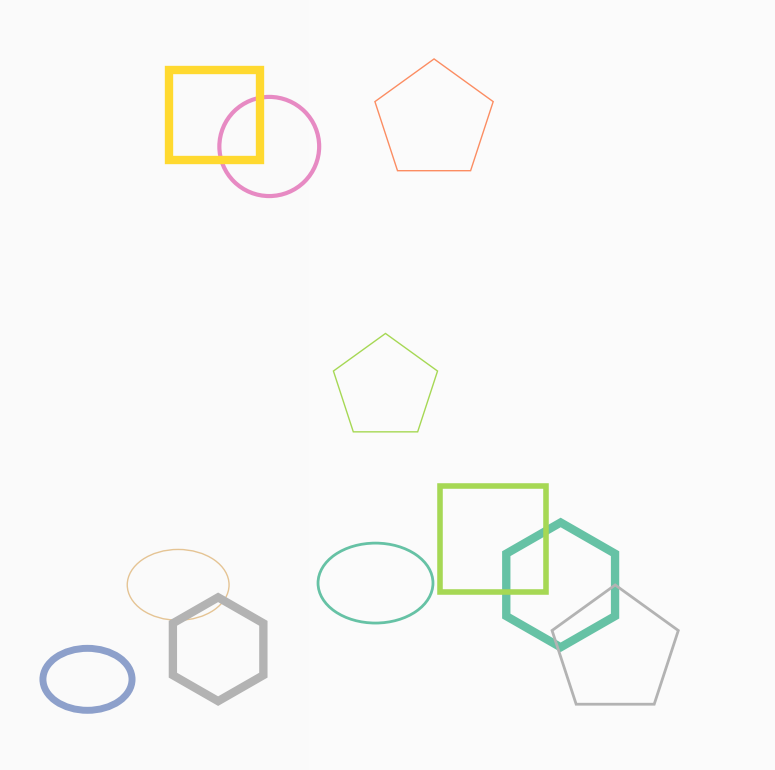[{"shape": "oval", "thickness": 1, "radius": 0.37, "center": [0.485, 0.243]}, {"shape": "hexagon", "thickness": 3, "radius": 0.41, "center": [0.723, 0.24]}, {"shape": "pentagon", "thickness": 0.5, "radius": 0.4, "center": [0.56, 0.843]}, {"shape": "oval", "thickness": 2.5, "radius": 0.29, "center": [0.113, 0.118]}, {"shape": "circle", "thickness": 1.5, "radius": 0.32, "center": [0.347, 0.81]}, {"shape": "pentagon", "thickness": 0.5, "radius": 0.35, "center": [0.497, 0.496]}, {"shape": "square", "thickness": 2, "radius": 0.34, "center": [0.636, 0.3]}, {"shape": "square", "thickness": 3, "radius": 0.29, "center": [0.277, 0.851]}, {"shape": "oval", "thickness": 0.5, "radius": 0.33, "center": [0.23, 0.24]}, {"shape": "hexagon", "thickness": 3, "radius": 0.34, "center": [0.281, 0.157]}, {"shape": "pentagon", "thickness": 1, "radius": 0.43, "center": [0.794, 0.155]}]